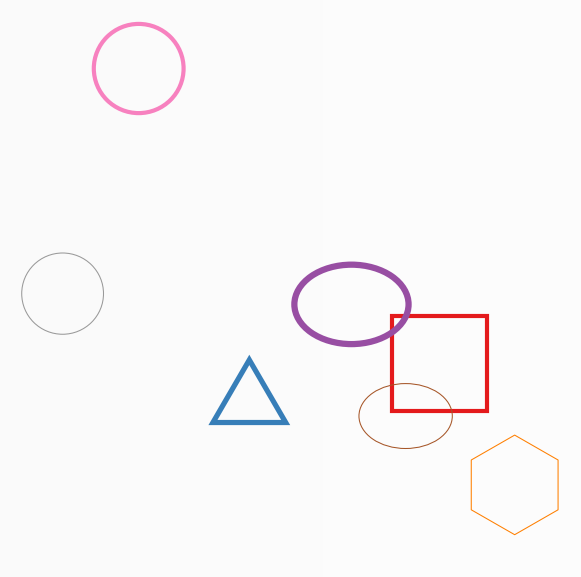[{"shape": "square", "thickness": 2, "radius": 0.41, "center": [0.756, 0.369]}, {"shape": "triangle", "thickness": 2.5, "radius": 0.36, "center": [0.429, 0.304]}, {"shape": "oval", "thickness": 3, "radius": 0.49, "center": [0.605, 0.472]}, {"shape": "hexagon", "thickness": 0.5, "radius": 0.43, "center": [0.885, 0.159]}, {"shape": "oval", "thickness": 0.5, "radius": 0.4, "center": [0.698, 0.279]}, {"shape": "circle", "thickness": 2, "radius": 0.39, "center": [0.239, 0.88]}, {"shape": "circle", "thickness": 0.5, "radius": 0.35, "center": [0.108, 0.491]}]